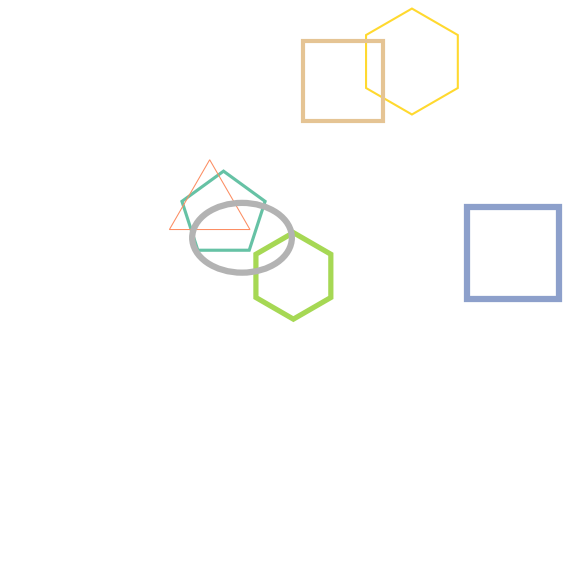[{"shape": "pentagon", "thickness": 1.5, "radius": 0.38, "center": [0.387, 0.627]}, {"shape": "triangle", "thickness": 0.5, "radius": 0.4, "center": [0.363, 0.642]}, {"shape": "square", "thickness": 3, "radius": 0.4, "center": [0.888, 0.561]}, {"shape": "hexagon", "thickness": 2.5, "radius": 0.37, "center": [0.508, 0.521]}, {"shape": "hexagon", "thickness": 1, "radius": 0.46, "center": [0.713, 0.893]}, {"shape": "square", "thickness": 2, "radius": 0.35, "center": [0.594, 0.859]}, {"shape": "oval", "thickness": 3, "radius": 0.43, "center": [0.419, 0.587]}]